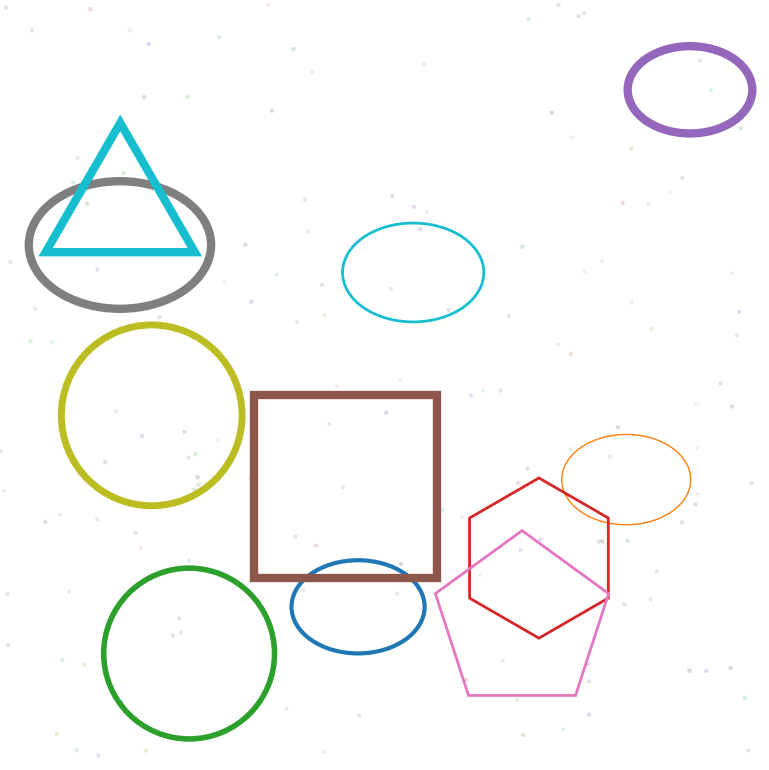[{"shape": "oval", "thickness": 1.5, "radius": 0.43, "center": [0.465, 0.212]}, {"shape": "oval", "thickness": 0.5, "radius": 0.42, "center": [0.813, 0.377]}, {"shape": "circle", "thickness": 2, "radius": 0.55, "center": [0.246, 0.151]}, {"shape": "hexagon", "thickness": 1, "radius": 0.52, "center": [0.7, 0.275]}, {"shape": "oval", "thickness": 3, "radius": 0.4, "center": [0.896, 0.883]}, {"shape": "square", "thickness": 3, "radius": 0.59, "center": [0.448, 0.368]}, {"shape": "pentagon", "thickness": 1, "radius": 0.59, "center": [0.678, 0.193]}, {"shape": "oval", "thickness": 3, "radius": 0.59, "center": [0.156, 0.682]}, {"shape": "circle", "thickness": 2.5, "radius": 0.59, "center": [0.197, 0.461]}, {"shape": "triangle", "thickness": 3, "radius": 0.56, "center": [0.156, 0.728]}, {"shape": "oval", "thickness": 1, "radius": 0.46, "center": [0.537, 0.646]}]